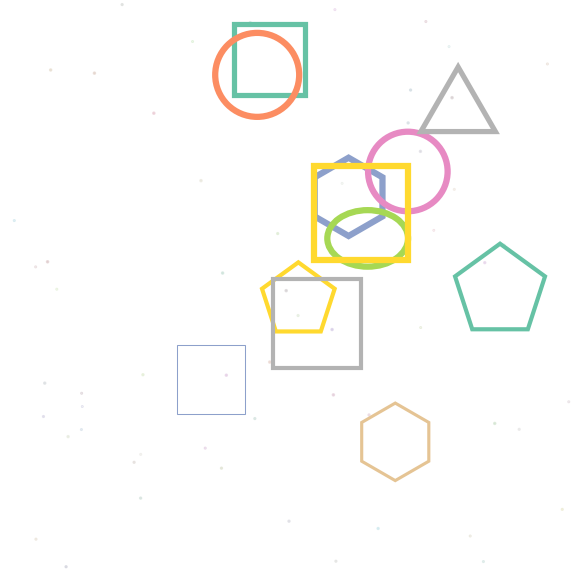[{"shape": "square", "thickness": 2.5, "radius": 0.31, "center": [0.467, 0.896]}, {"shape": "pentagon", "thickness": 2, "radius": 0.41, "center": [0.866, 0.495]}, {"shape": "circle", "thickness": 3, "radius": 0.36, "center": [0.445, 0.869]}, {"shape": "hexagon", "thickness": 3, "radius": 0.34, "center": [0.604, 0.658]}, {"shape": "square", "thickness": 0.5, "radius": 0.3, "center": [0.365, 0.342]}, {"shape": "circle", "thickness": 3, "radius": 0.34, "center": [0.706, 0.702]}, {"shape": "oval", "thickness": 3, "radius": 0.35, "center": [0.637, 0.586]}, {"shape": "square", "thickness": 3, "radius": 0.41, "center": [0.625, 0.63]}, {"shape": "pentagon", "thickness": 2, "radius": 0.33, "center": [0.517, 0.479]}, {"shape": "hexagon", "thickness": 1.5, "radius": 0.34, "center": [0.684, 0.234]}, {"shape": "square", "thickness": 2, "radius": 0.38, "center": [0.549, 0.439]}, {"shape": "triangle", "thickness": 2.5, "radius": 0.37, "center": [0.793, 0.809]}]